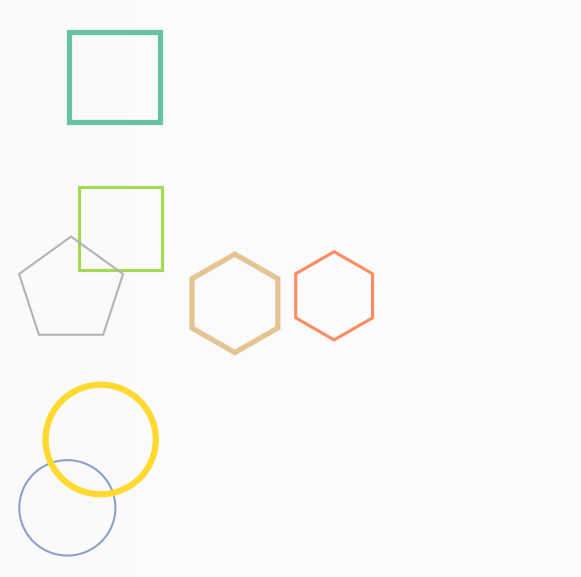[{"shape": "square", "thickness": 2.5, "radius": 0.39, "center": [0.197, 0.866]}, {"shape": "hexagon", "thickness": 1.5, "radius": 0.38, "center": [0.575, 0.487]}, {"shape": "circle", "thickness": 1, "radius": 0.41, "center": [0.116, 0.12]}, {"shape": "square", "thickness": 1.5, "radius": 0.36, "center": [0.207, 0.603]}, {"shape": "circle", "thickness": 3, "radius": 0.47, "center": [0.173, 0.238]}, {"shape": "hexagon", "thickness": 2.5, "radius": 0.43, "center": [0.404, 0.474]}, {"shape": "pentagon", "thickness": 1, "radius": 0.47, "center": [0.122, 0.496]}]